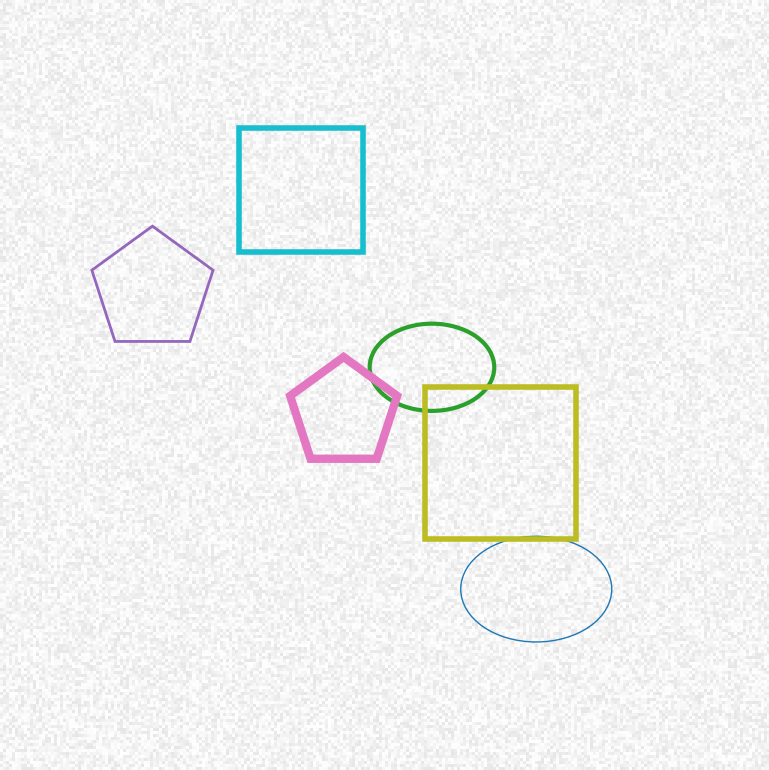[{"shape": "oval", "thickness": 0.5, "radius": 0.49, "center": [0.696, 0.235]}, {"shape": "oval", "thickness": 1.5, "radius": 0.4, "center": [0.561, 0.523]}, {"shape": "pentagon", "thickness": 1, "radius": 0.41, "center": [0.198, 0.624]}, {"shape": "pentagon", "thickness": 3, "radius": 0.37, "center": [0.446, 0.463]}, {"shape": "square", "thickness": 2, "radius": 0.49, "center": [0.65, 0.399]}, {"shape": "square", "thickness": 2, "radius": 0.4, "center": [0.39, 0.753]}]